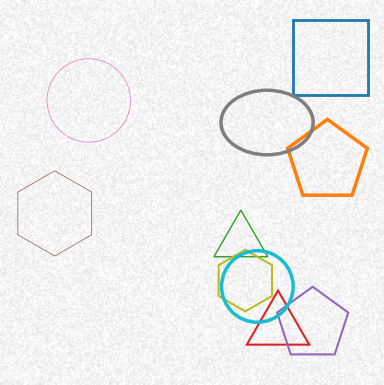[{"shape": "square", "thickness": 2, "radius": 0.49, "center": [0.858, 0.85]}, {"shape": "pentagon", "thickness": 2.5, "radius": 0.54, "center": [0.851, 0.581]}, {"shape": "triangle", "thickness": 1, "radius": 0.4, "center": [0.626, 0.374]}, {"shape": "triangle", "thickness": 1.5, "radius": 0.47, "center": [0.722, 0.152]}, {"shape": "pentagon", "thickness": 1.5, "radius": 0.49, "center": [0.812, 0.158]}, {"shape": "hexagon", "thickness": 0.5, "radius": 0.55, "center": [0.142, 0.446]}, {"shape": "circle", "thickness": 0.5, "radius": 0.54, "center": [0.231, 0.739]}, {"shape": "oval", "thickness": 2.5, "radius": 0.6, "center": [0.694, 0.682]}, {"shape": "hexagon", "thickness": 1.5, "radius": 0.4, "center": [0.637, 0.271]}, {"shape": "circle", "thickness": 2.5, "radius": 0.46, "center": [0.669, 0.256]}]